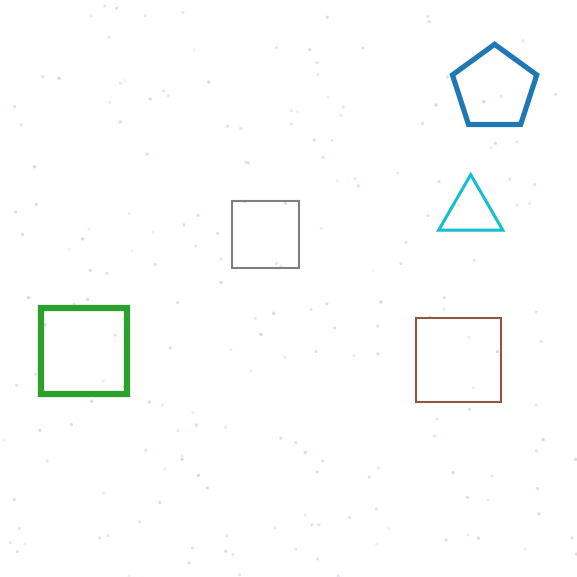[{"shape": "pentagon", "thickness": 2.5, "radius": 0.38, "center": [0.856, 0.846]}, {"shape": "square", "thickness": 3, "radius": 0.37, "center": [0.145, 0.392]}, {"shape": "square", "thickness": 1, "radius": 0.36, "center": [0.794, 0.376]}, {"shape": "square", "thickness": 1, "radius": 0.29, "center": [0.46, 0.593]}, {"shape": "triangle", "thickness": 1.5, "radius": 0.32, "center": [0.815, 0.633]}]